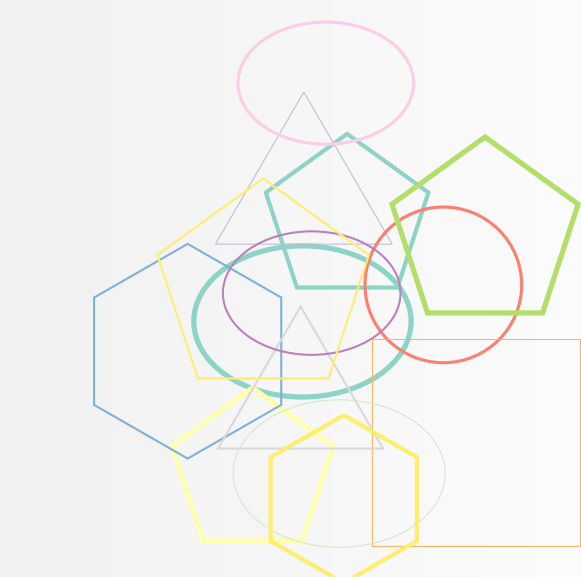[{"shape": "pentagon", "thickness": 2, "radius": 0.74, "center": [0.597, 0.62]}, {"shape": "oval", "thickness": 2.5, "radius": 0.93, "center": [0.52, 0.443]}, {"shape": "pentagon", "thickness": 2.5, "radius": 0.73, "center": [0.435, 0.181]}, {"shape": "triangle", "thickness": 0.5, "radius": 0.88, "center": [0.523, 0.664]}, {"shape": "circle", "thickness": 1.5, "radius": 0.67, "center": [0.763, 0.506]}, {"shape": "hexagon", "thickness": 1, "radius": 0.93, "center": [0.323, 0.391]}, {"shape": "square", "thickness": 0.5, "radius": 0.89, "center": [0.819, 0.233]}, {"shape": "pentagon", "thickness": 2.5, "radius": 0.84, "center": [0.834, 0.594]}, {"shape": "oval", "thickness": 1.5, "radius": 0.76, "center": [0.56, 0.855]}, {"shape": "triangle", "thickness": 1, "radius": 0.82, "center": [0.517, 0.304]}, {"shape": "oval", "thickness": 1, "radius": 0.76, "center": [0.536, 0.492]}, {"shape": "oval", "thickness": 0.5, "radius": 0.91, "center": [0.584, 0.179]}, {"shape": "pentagon", "thickness": 1, "radius": 0.96, "center": [0.453, 0.499]}, {"shape": "hexagon", "thickness": 2, "radius": 0.73, "center": [0.591, 0.135]}]